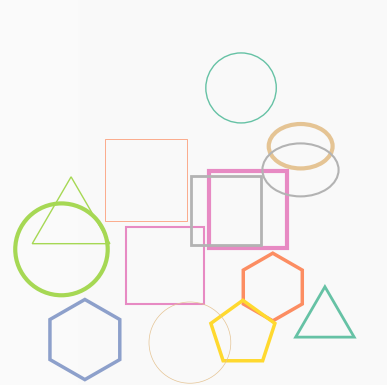[{"shape": "circle", "thickness": 1, "radius": 0.45, "center": [0.622, 0.772]}, {"shape": "triangle", "thickness": 2, "radius": 0.44, "center": [0.838, 0.168]}, {"shape": "hexagon", "thickness": 2.5, "radius": 0.44, "center": [0.704, 0.254]}, {"shape": "square", "thickness": 0.5, "radius": 0.53, "center": [0.377, 0.532]}, {"shape": "hexagon", "thickness": 2.5, "radius": 0.52, "center": [0.219, 0.118]}, {"shape": "square", "thickness": 3, "radius": 0.5, "center": [0.64, 0.455]}, {"shape": "square", "thickness": 1.5, "radius": 0.5, "center": [0.427, 0.311]}, {"shape": "triangle", "thickness": 1, "radius": 0.58, "center": [0.183, 0.425]}, {"shape": "circle", "thickness": 3, "radius": 0.6, "center": [0.159, 0.352]}, {"shape": "pentagon", "thickness": 2.5, "radius": 0.43, "center": [0.627, 0.133]}, {"shape": "oval", "thickness": 3, "radius": 0.41, "center": [0.776, 0.62]}, {"shape": "circle", "thickness": 0.5, "radius": 0.53, "center": [0.49, 0.11]}, {"shape": "square", "thickness": 2, "radius": 0.45, "center": [0.582, 0.454]}, {"shape": "oval", "thickness": 1.5, "radius": 0.49, "center": [0.775, 0.559]}]